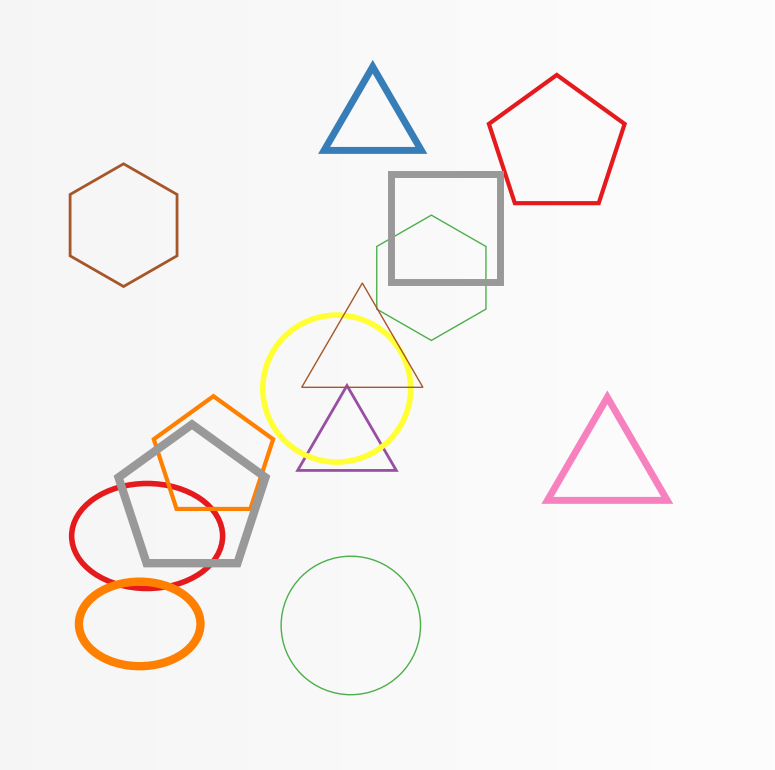[{"shape": "pentagon", "thickness": 1.5, "radius": 0.46, "center": [0.718, 0.811]}, {"shape": "oval", "thickness": 2, "radius": 0.49, "center": [0.19, 0.304]}, {"shape": "triangle", "thickness": 2.5, "radius": 0.36, "center": [0.481, 0.841]}, {"shape": "hexagon", "thickness": 0.5, "radius": 0.41, "center": [0.557, 0.639]}, {"shape": "circle", "thickness": 0.5, "radius": 0.45, "center": [0.453, 0.188]}, {"shape": "triangle", "thickness": 1, "radius": 0.37, "center": [0.448, 0.426]}, {"shape": "oval", "thickness": 3, "radius": 0.39, "center": [0.18, 0.19]}, {"shape": "pentagon", "thickness": 1.5, "radius": 0.4, "center": [0.275, 0.405]}, {"shape": "circle", "thickness": 2, "radius": 0.48, "center": [0.435, 0.495]}, {"shape": "hexagon", "thickness": 1, "radius": 0.4, "center": [0.159, 0.708]}, {"shape": "triangle", "thickness": 0.5, "radius": 0.45, "center": [0.468, 0.542]}, {"shape": "triangle", "thickness": 2.5, "radius": 0.45, "center": [0.784, 0.395]}, {"shape": "square", "thickness": 2.5, "radius": 0.35, "center": [0.575, 0.704]}, {"shape": "pentagon", "thickness": 3, "radius": 0.5, "center": [0.248, 0.349]}]